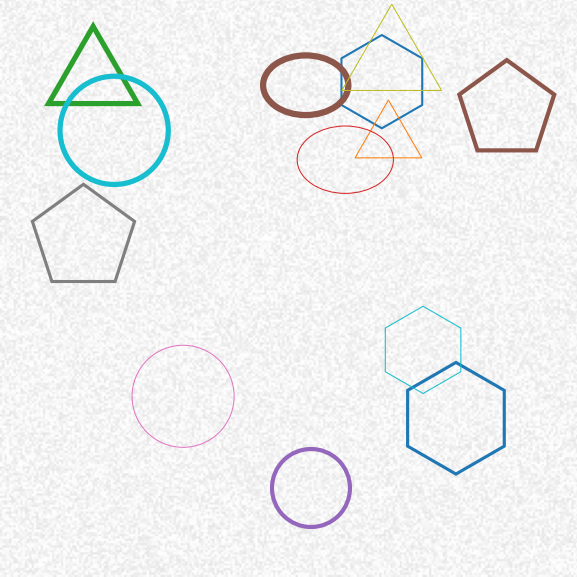[{"shape": "hexagon", "thickness": 1, "radius": 0.4, "center": [0.661, 0.858]}, {"shape": "hexagon", "thickness": 1.5, "radius": 0.48, "center": [0.79, 0.275]}, {"shape": "triangle", "thickness": 0.5, "radius": 0.33, "center": [0.673, 0.759]}, {"shape": "triangle", "thickness": 2.5, "radius": 0.45, "center": [0.161, 0.864]}, {"shape": "oval", "thickness": 0.5, "radius": 0.42, "center": [0.598, 0.723]}, {"shape": "circle", "thickness": 2, "radius": 0.34, "center": [0.539, 0.154]}, {"shape": "pentagon", "thickness": 2, "radius": 0.43, "center": [0.878, 0.809]}, {"shape": "oval", "thickness": 3, "radius": 0.37, "center": [0.529, 0.852]}, {"shape": "circle", "thickness": 0.5, "radius": 0.44, "center": [0.317, 0.313]}, {"shape": "pentagon", "thickness": 1.5, "radius": 0.47, "center": [0.145, 0.587]}, {"shape": "triangle", "thickness": 0.5, "radius": 0.5, "center": [0.678, 0.892]}, {"shape": "circle", "thickness": 2.5, "radius": 0.47, "center": [0.198, 0.773]}, {"shape": "hexagon", "thickness": 0.5, "radius": 0.38, "center": [0.733, 0.393]}]